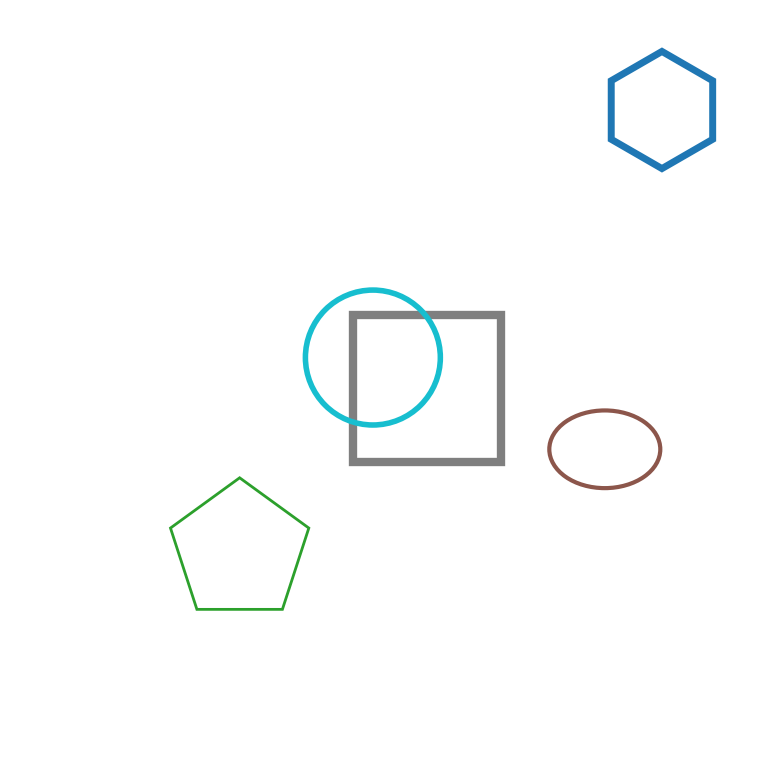[{"shape": "hexagon", "thickness": 2.5, "radius": 0.38, "center": [0.86, 0.857]}, {"shape": "pentagon", "thickness": 1, "radius": 0.47, "center": [0.311, 0.285]}, {"shape": "oval", "thickness": 1.5, "radius": 0.36, "center": [0.785, 0.417]}, {"shape": "square", "thickness": 3, "radius": 0.48, "center": [0.555, 0.495]}, {"shape": "circle", "thickness": 2, "radius": 0.44, "center": [0.484, 0.536]}]